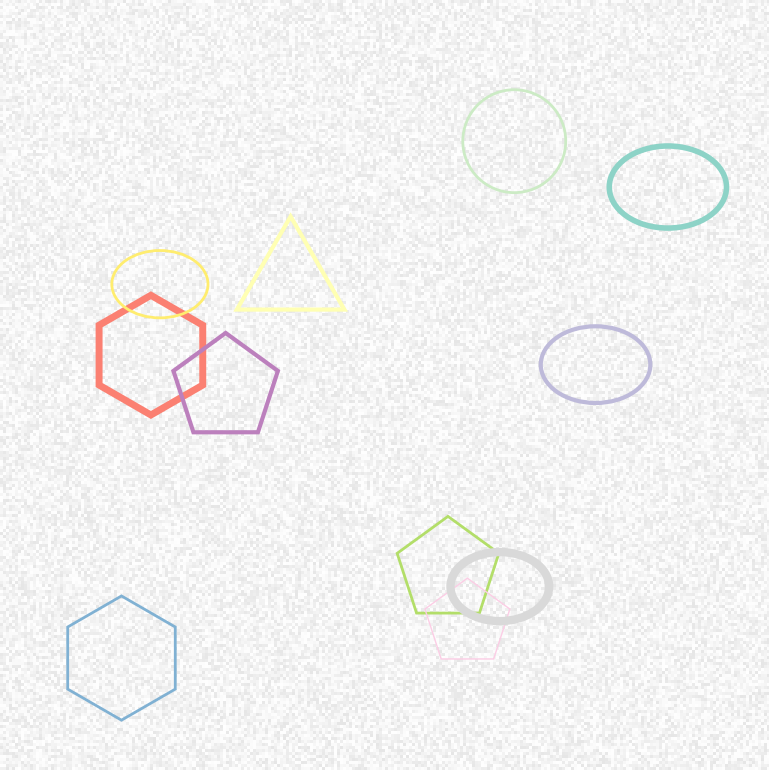[{"shape": "oval", "thickness": 2, "radius": 0.38, "center": [0.867, 0.757]}, {"shape": "triangle", "thickness": 1.5, "radius": 0.4, "center": [0.377, 0.638]}, {"shape": "oval", "thickness": 1.5, "radius": 0.36, "center": [0.773, 0.526]}, {"shape": "hexagon", "thickness": 2.5, "radius": 0.39, "center": [0.196, 0.539]}, {"shape": "hexagon", "thickness": 1, "radius": 0.4, "center": [0.158, 0.145]}, {"shape": "pentagon", "thickness": 1, "radius": 0.35, "center": [0.582, 0.26]}, {"shape": "pentagon", "thickness": 0.5, "radius": 0.29, "center": [0.607, 0.191]}, {"shape": "oval", "thickness": 3, "radius": 0.32, "center": [0.649, 0.238]}, {"shape": "pentagon", "thickness": 1.5, "radius": 0.36, "center": [0.293, 0.496]}, {"shape": "circle", "thickness": 1, "radius": 0.33, "center": [0.668, 0.817]}, {"shape": "oval", "thickness": 1, "radius": 0.31, "center": [0.208, 0.631]}]